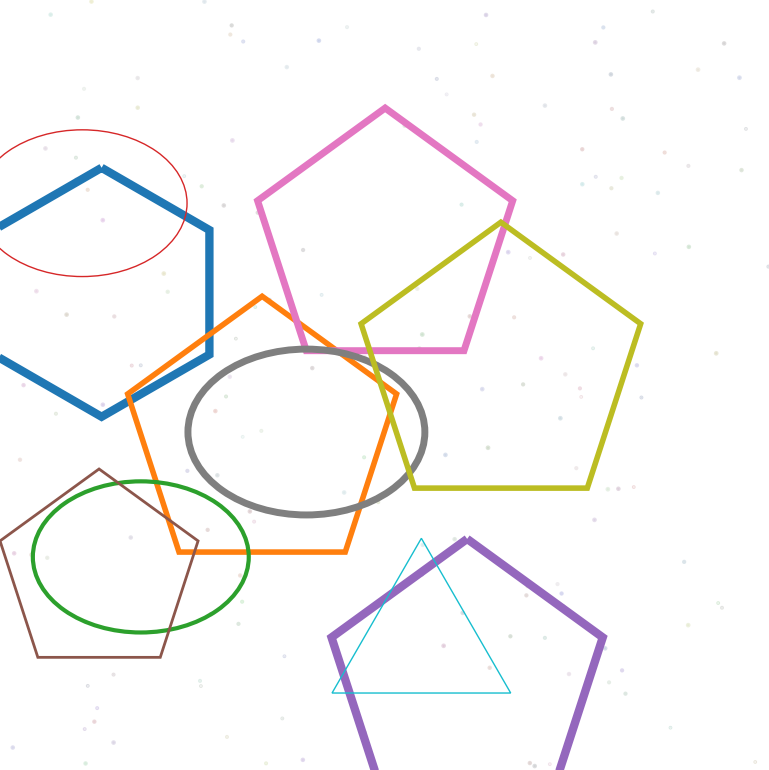[{"shape": "hexagon", "thickness": 3, "radius": 0.81, "center": [0.132, 0.62]}, {"shape": "pentagon", "thickness": 2, "radius": 0.92, "center": [0.34, 0.432]}, {"shape": "oval", "thickness": 1.5, "radius": 0.7, "center": [0.183, 0.277]}, {"shape": "oval", "thickness": 0.5, "radius": 0.68, "center": [0.107, 0.736]}, {"shape": "pentagon", "thickness": 3, "radius": 0.93, "center": [0.607, 0.115]}, {"shape": "pentagon", "thickness": 1, "radius": 0.68, "center": [0.129, 0.256]}, {"shape": "pentagon", "thickness": 2.5, "radius": 0.87, "center": [0.5, 0.685]}, {"shape": "oval", "thickness": 2.5, "radius": 0.77, "center": [0.398, 0.439]}, {"shape": "pentagon", "thickness": 2, "radius": 0.95, "center": [0.651, 0.521]}, {"shape": "triangle", "thickness": 0.5, "radius": 0.67, "center": [0.547, 0.167]}]